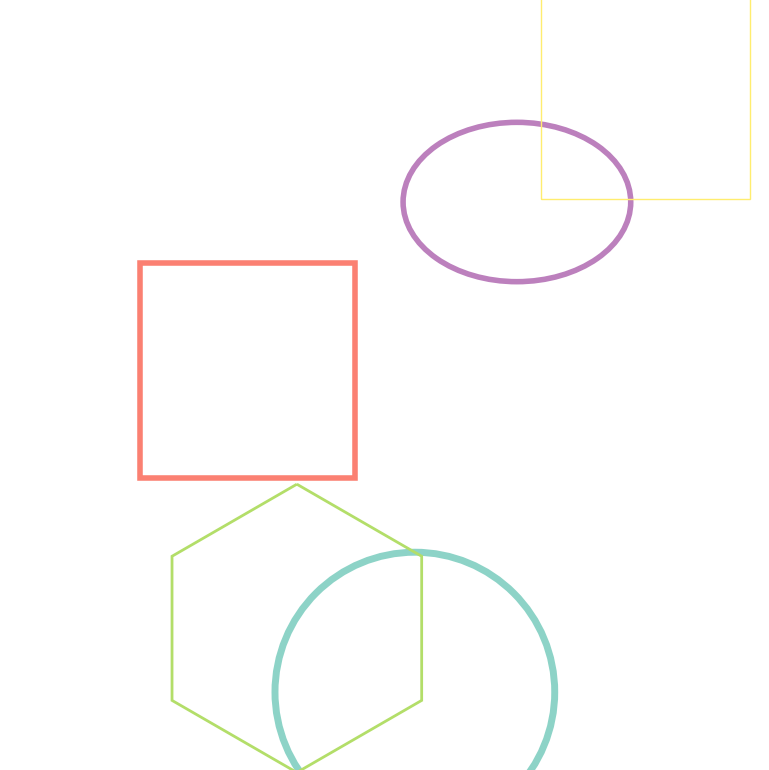[{"shape": "circle", "thickness": 2.5, "radius": 0.91, "center": [0.539, 0.101]}, {"shape": "square", "thickness": 2, "radius": 0.7, "center": [0.322, 0.519]}, {"shape": "hexagon", "thickness": 1, "radius": 0.94, "center": [0.386, 0.184]}, {"shape": "oval", "thickness": 2, "radius": 0.74, "center": [0.671, 0.738]}, {"shape": "square", "thickness": 0.5, "radius": 0.68, "center": [0.839, 0.877]}]